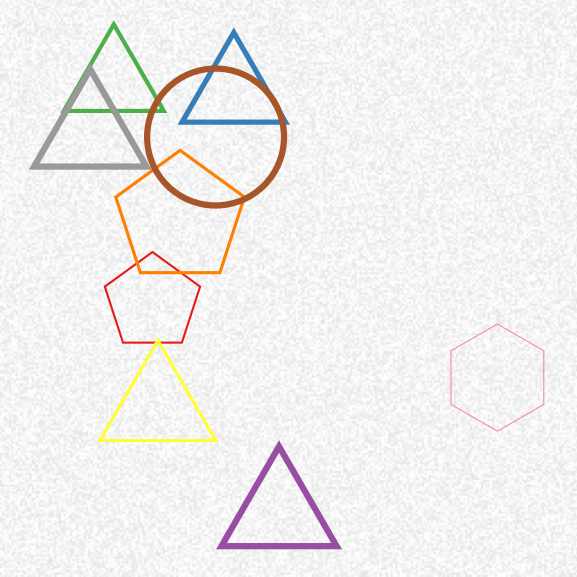[{"shape": "pentagon", "thickness": 1, "radius": 0.43, "center": [0.264, 0.476]}, {"shape": "triangle", "thickness": 2.5, "radius": 0.52, "center": [0.405, 0.839]}, {"shape": "triangle", "thickness": 2, "radius": 0.5, "center": [0.197, 0.857]}, {"shape": "triangle", "thickness": 3, "radius": 0.58, "center": [0.483, 0.111]}, {"shape": "pentagon", "thickness": 1.5, "radius": 0.59, "center": [0.312, 0.622]}, {"shape": "triangle", "thickness": 1.5, "radius": 0.58, "center": [0.273, 0.294]}, {"shape": "circle", "thickness": 3, "radius": 0.59, "center": [0.373, 0.762]}, {"shape": "hexagon", "thickness": 0.5, "radius": 0.46, "center": [0.861, 0.345]}, {"shape": "triangle", "thickness": 3, "radius": 0.56, "center": [0.156, 0.767]}]